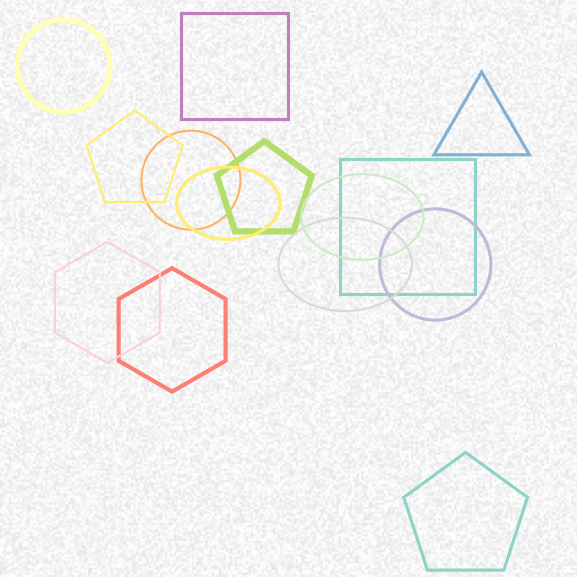[{"shape": "square", "thickness": 1.5, "radius": 0.58, "center": [0.706, 0.607]}, {"shape": "pentagon", "thickness": 1.5, "radius": 0.56, "center": [0.806, 0.103]}, {"shape": "circle", "thickness": 2.5, "radius": 0.4, "center": [0.11, 0.885]}, {"shape": "circle", "thickness": 1.5, "radius": 0.48, "center": [0.754, 0.541]}, {"shape": "hexagon", "thickness": 2, "radius": 0.53, "center": [0.298, 0.428]}, {"shape": "triangle", "thickness": 1.5, "radius": 0.48, "center": [0.834, 0.779]}, {"shape": "circle", "thickness": 1, "radius": 0.43, "center": [0.331, 0.687]}, {"shape": "pentagon", "thickness": 3, "radius": 0.43, "center": [0.458, 0.668]}, {"shape": "hexagon", "thickness": 1, "radius": 0.52, "center": [0.186, 0.475]}, {"shape": "oval", "thickness": 1, "radius": 0.58, "center": [0.598, 0.541]}, {"shape": "square", "thickness": 1.5, "radius": 0.46, "center": [0.406, 0.885]}, {"shape": "oval", "thickness": 1, "radius": 0.53, "center": [0.627, 0.623]}, {"shape": "oval", "thickness": 1.5, "radius": 0.45, "center": [0.395, 0.647]}, {"shape": "pentagon", "thickness": 1, "radius": 0.44, "center": [0.233, 0.72]}]